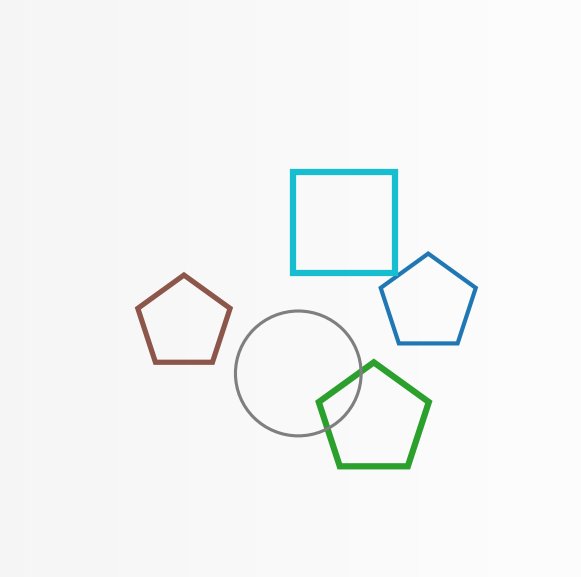[{"shape": "pentagon", "thickness": 2, "radius": 0.43, "center": [0.737, 0.474]}, {"shape": "pentagon", "thickness": 3, "radius": 0.5, "center": [0.643, 0.272]}, {"shape": "pentagon", "thickness": 2.5, "radius": 0.42, "center": [0.316, 0.439]}, {"shape": "circle", "thickness": 1.5, "radius": 0.54, "center": [0.513, 0.352]}, {"shape": "square", "thickness": 3, "radius": 0.44, "center": [0.592, 0.614]}]